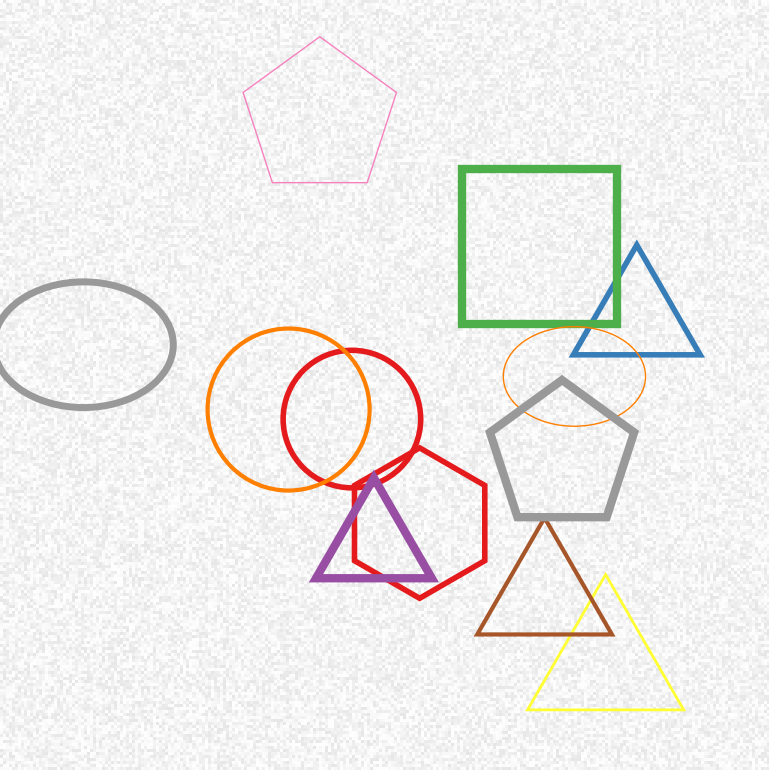[{"shape": "hexagon", "thickness": 2, "radius": 0.49, "center": [0.545, 0.321]}, {"shape": "circle", "thickness": 2, "radius": 0.45, "center": [0.457, 0.456]}, {"shape": "triangle", "thickness": 2, "radius": 0.48, "center": [0.827, 0.587]}, {"shape": "square", "thickness": 3, "radius": 0.5, "center": [0.701, 0.679]}, {"shape": "triangle", "thickness": 3, "radius": 0.43, "center": [0.486, 0.292]}, {"shape": "oval", "thickness": 0.5, "radius": 0.46, "center": [0.746, 0.511]}, {"shape": "circle", "thickness": 1.5, "radius": 0.53, "center": [0.375, 0.468]}, {"shape": "triangle", "thickness": 1, "radius": 0.59, "center": [0.787, 0.137]}, {"shape": "triangle", "thickness": 1.5, "radius": 0.5, "center": [0.707, 0.227]}, {"shape": "pentagon", "thickness": 0.5, "radius": 0.52, "center": [0.415, 0.848]}, {"shape": "pentagon", "thickness": 3, "radius": 0.49, "center": [0.73, 0.408]}, {"shape": "oval", "thickness": 2.5, "radius": 0.58, "center": [0.108, 0.552]}]